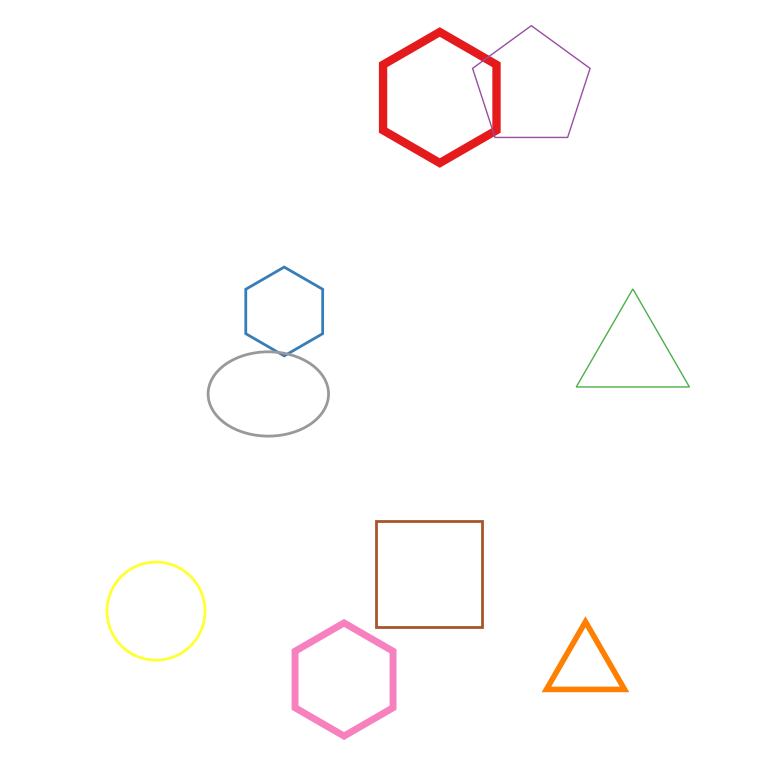[{"shape": "hexagon", "thickness": 3, "radius": 0.43, "center": [0.571, 0.873]}, {"shape": "hexagon", "thickness": 1, "radius": 0.29, "center": [0.369, 0.595]}, {"shape": "triangle", "thickness": 0.5, "radius": 0.42, "center": [0.822, 0.54]}, {"shape": "pentagon", "thickness": 0.5, "radius": 0.4, "center": [0.69, 0.886]}, {"shape": "triangle", "thickness": 2, "radius": 0.29, "center": [0.76, 0.134]}, {"shape": "circle", "thickness": 1, "radius": 0.32, "center": [0.203, 0.206]}, {"shape": "square", "thickness": 1, "radius": 0.35, "center": [0.557, 0.255]}, {"shape": "hexagon", "thickness": 2.5, "radius": 0.37, "center": [0.447, 0.118]}, {"shape": "oval", "thickness": 1, "radius": 0.39, "center": [0.348, 0.488]}]